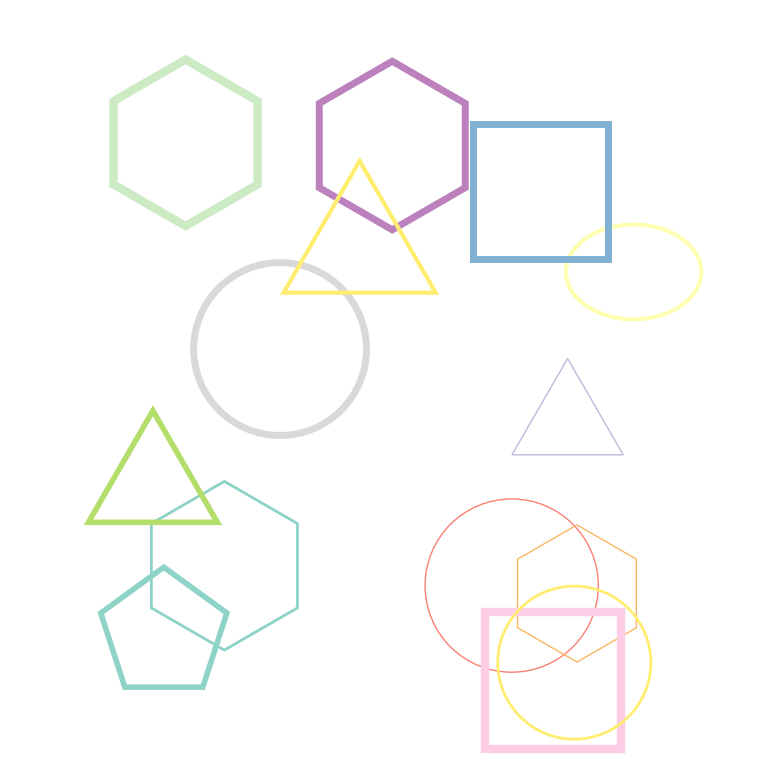[{"shape": "hexagon", "thickness": 1, "radius": 0.55, "center": [0.291, 0.265]}, {"shape": "pentagon", "thickness": 2, "radius": 0.43, "center": [0.213, 0.177]}, {"shape": "oval", "thickness": 1.5, "radius": 0.44, "center": [0.823, 0.647]}, {"shape": "triangle", "thickness": 0.5, "radius": 0.42, "center": [0.737, 0.451]}, {"shape": "circle", "thickness": 0.5, "radius": 0.56, "center": [0.665, 0.24]}, {"shape": "square", "thickness": 2.5, "radius": 0.44, "center": [0.702, 0.751]}, {"shape": "hexagon", "thickness": 0.5, "radius": 0.45, "center": [0.749, 0.229]}, {"shape": "triangle", "thickness": 2, "radius": 0.48, "center": [0.199, 0.37]}, {"shape": "square", "thickness": 3, "radius": 0.44, "center": [0.718, 0.116]}, {"shape": "circle", "thickness": 2.5, "radius": 0.56, "center": [0.364, 0.547]}, {"shape": "hexagon", "thickness": 2.5, "radius": 0.55, "center": [0.509, 0.811]}, {"shape": "hexagon", "thickness": 3, "radius": 0.54, "center": [0.241, 0.815]}, {"shape": "circle", "thickness": 1, "radius": 0.5, "center": [0.746, 0.139]}, {"shape": "triangle", "thickness": 1.5, "radius": 0.57, "center": [0.467, 0.677]}]